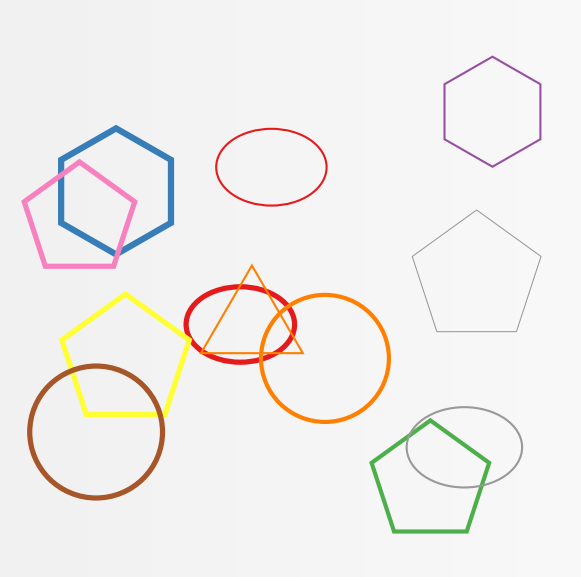[{"shape": "oval", "thickness": 1, "radius": 0.47, "center": [0.467, 0.71]}, {"shape": "oval", "thickness": 2.5, "radius": 0.47, "center": [0.413, 0.437]}, {"shape": "hexagon", "thickness": 3, "radius": 0.55, "center": [0.2, 0.668]}, {"shape": "pentagon", "thickness": 2, "radius": 0.53, "center": [0.74, 0.165]}, {"shape": "hexagon", "thickness": 1, "radius": 0.48, "center": [0.847, 0.806]}, {"shape": "triangle", "thickness": 1, "radius": 0.51, "center": [0.433, 0.438]}, {"shape": "circle", "thickness": 2, "radius": 0.55, "center": [0.559, 0.379]}, {"shape": "pentagon", "thickness": 2.5, "radius": 0.58, "center": [0.216, 0.375]}, {"shape": "circle", "thickness": 2.5, "radius": 0.57, "center": [0.165, 0.251]}, {"shape": "pentagon", "thickness": 2.5, "radius": 0.5, "center": [0.137, 0.619]}, {"shape": "pentagon", "thickness": 0.5, "radius": 0.58, "center": [0.82, 0.519]}, {"shape": "oval", "thickness": 1, "radius": 0.5, "center": [0.799, 0.225]}]